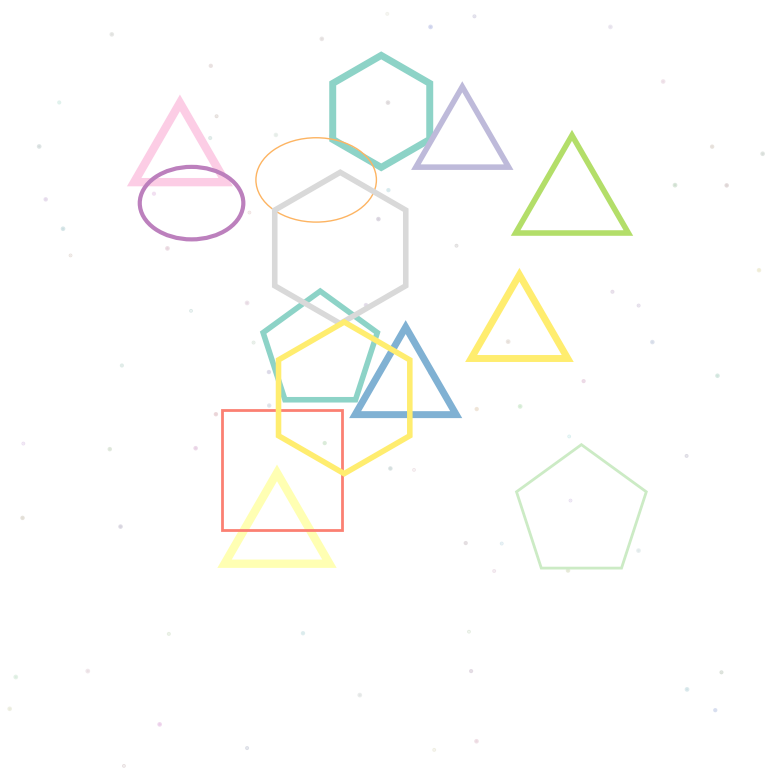[{"shape": "hexagon", "thickness": 2.5, "radius": 0.36, "center": [0.495, 0.855]}, {"shape": "pentagon", "thickness": 2, "radius": 0.39, "center": [0.416, 0.544]}, {"shape": "triangle", "thickness": 3, "radius": 0.39, "center": [0.36, 0.307]}, {"shape": "triangle", "thickness": 2, "radius": 0.35, "center": [0.6, 0.818]}, {"shape": "square", "thickness": 1, "radius": 0.39, "center": [0.366, 0.39]}, {"shape": "triangle", "thickness": 2.5, "radius": 0.38, "center": [0.527, 0.499]}, {"shape": "oval", "thickness": 0.5, "radius": 0.39, "center": [0.411, 0.766]}, {"shape": "triangle", "thickness": 2, "radius": 0.42, "center": [0.743, 0.74]}, {"shape": "triangle", "thickness": 3, "radius": 0.34, "center": [0.234, 0.798]}, {"shape": "hexagon", "thickness": 2, "radius": 0.49, "center": [0.442, 0.678]}, {"shape": "oval", "thickness": 1.5, "radius": 0.34, "center": [0.249, 0.736]}, {"shape": "pentagon", "thickness": 1, "radius": 0.44, "center": [0.755, 0.334]}, {"shape": "hexagon", "thickness": 2, "radius": 0.49, "center": [0.447, 0.483]}, {"shape": "triangle", "thickness": 2.5, "radius": 0.36, "center": [0.675, 0.571]}]